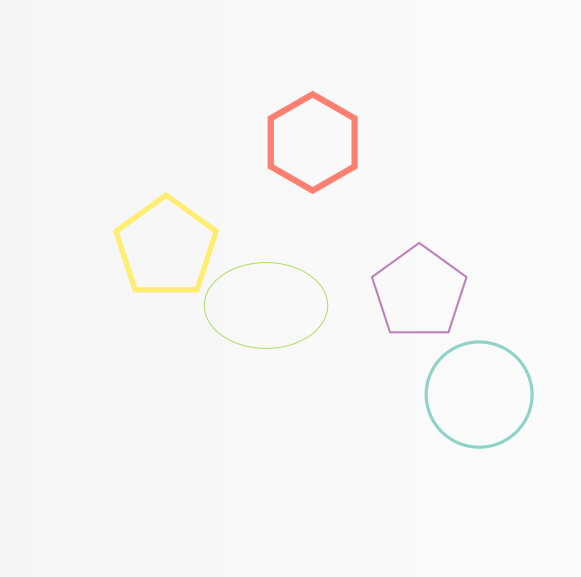[{"shape": "circle", "thickness": 1.5, "radius": 0.46, "center": [0.824, 0.316]}, {"shape": "hexagon", "thickness": 3, "radius": 0.42, "center": [0.538, 0.753]}, {"shape": "oval", "thickness": 0.5, "radius": 0.53, "center": [0.458, 0.47]}, {"shape": "pentagon", "thickness": 1, "radius": 0.43, "center": [0.721, 0.493]}, {"shape": "pentagon", "thickness": 2.5, "radius": 0.45, "center": [0.286, 0.571]}]